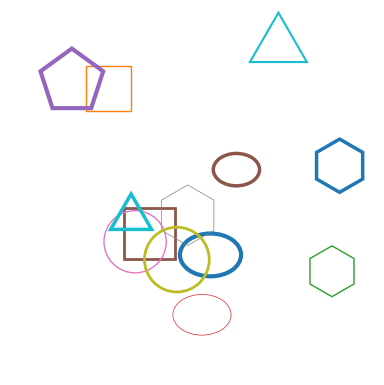[{"shape": "hexagon", "thickness": 2.5, "radius": 0.35, "center": [0.882, 0.57]}, {"shape": "oval", "thickness": 3, "radius": 0.4, "center": [0.547, 0.338]}, {"shape": "square", "thickness": 1, "radius": 0.29, "center": [0.282, 0.771]}, {"shape": "hexagon", "thickness": 1, "radius": 0.33, "center": [0.862, 0.295]}, {"shape": "oval", "thickness": 0.5, "radius": 0.38, "center": [0.525, 0.182]}, {"shape": "pentagon", "thickness": 3, "radius": 0.43, "center": [0.187, 0.788]}, {"shape": "oval", "thickness": 2.5, "radius": 0.3, "center": [0.614, 0.559]}, {"shape": "square", "thickness": 2, "radius": 0.33, "center": [0.388, 0.394]}, {"shape": "circle", "thickness": 1, "radius": 0.4, "center": [0.351, 0.372]}, {"shape": "hexagon", "thickness": 0.5, "radius": 0.39, "center": [0.488, 0.441]}, {"shape": "circle", "thickness": 2, "radius": 0.42, "center": [0.459, 0.326]}, {"shape": "triangle", "thickness": 1.5, "radius": 0.43, "center": [0.723, 0.882]}, {"shape": "triangle", "thickness": 2.5, "radius": 0.31, "center": [0.341, 0.435]}]